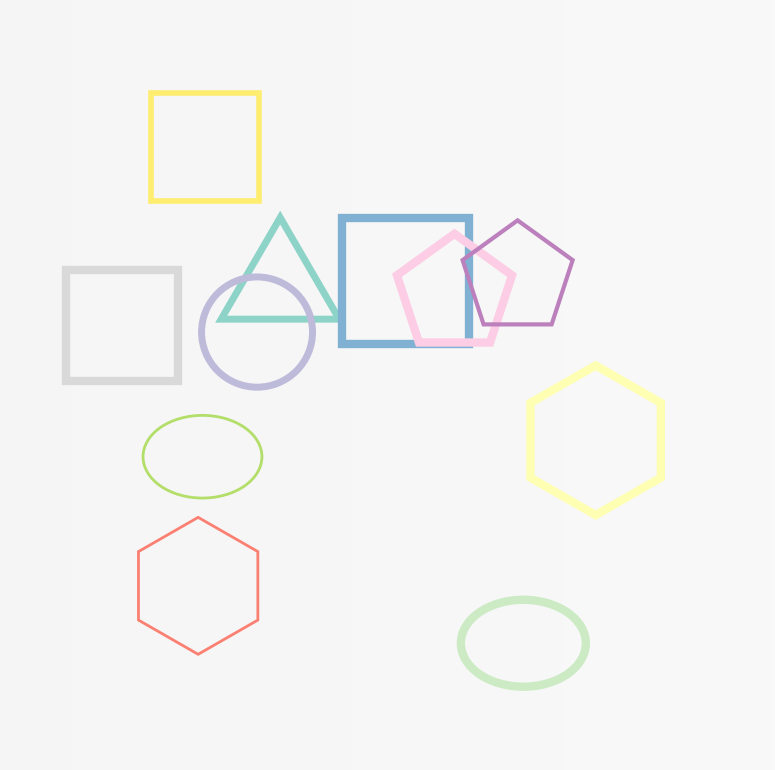[{"shape": "triangle", "thickness": 2.5, "radius": 0.44, "center": [0.362, 0.629]}, {"shape": "hexagon", "thickness": 3, "radius": 0.49, "center": [0.769, 0.428]}, {"shape": "circle", "thickness": 2.5, "radius": 0.36, "center": [0.332, 0.569]}, {"shape": "hexagon", "thickness": 1, "radius": 0.44, "center": [0.256, 0.239]}, {"shape": "square", "thickness": 3, "radius": 0.41, "center": [0.523, 0.635]}, {"shape": "oval", "thickness": 1, "radius": 0.38, "center": [0.261, 0.407]}, {"shape": "pentagon", "thickness": 3, "radius": 0.39, "center": [0.586, 0.618]}, {"shape": "square", "thickness": 3, "radius": 0.36, "center": [0.157, 0.577]}, {"shape": "pentagon", "thickness": 1.5, "radius": 0.37, "center": [0.668, 0.639]}, {"shape": "oval", "thickness": 3, "radius": 0.4, "center": [0.675, 0.165]}, {"shape": "square", "thickness": 2, "radius": 0.35, "center": [0.264, 0.809]}]